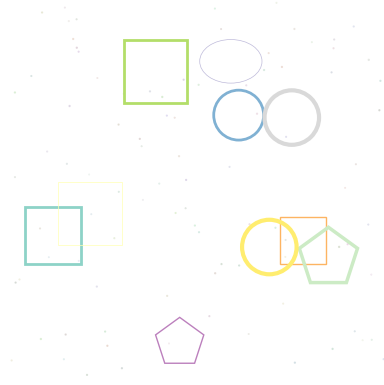[{"shape": "square", "thickness": 2, "radius": 0.37, "center": [0.137, 0.387]}, {"shape": "square", "thickness": 0.5, "radius": 0.41, "center": [0.234, 0.445]}, {"shape": "oval", "thickness": 0.5, "radius": 0.4, "center": [0.6, 0.841]}, {"shape": "circle", "thickness": 2, "radius": 0.32, "center": [0.62, 0.701]}, {"shape": "square", "thickness": 1, "radius": 0.3, "center": [0.787, 0.376]}, {"shape": "square", "thickness": 2, "radius": 0.41, "center": [0.403, 0.814]}, {"shape": "circle", "thickness": 3, "radius": 0.35, "center": [0.758, 0.695]}, {"shape": "pentagon", "thickness": 1, "radius": 0.33, "center": [0.467, 0.11]}, {"shape": "pentagon", "thickness": 2.5, "radius": 0.4, "center": [0.853, 0.33]}, {"shape": "circle", "thickness": 3, "radius": 0.35, "center": [0.7, 0.358]}]